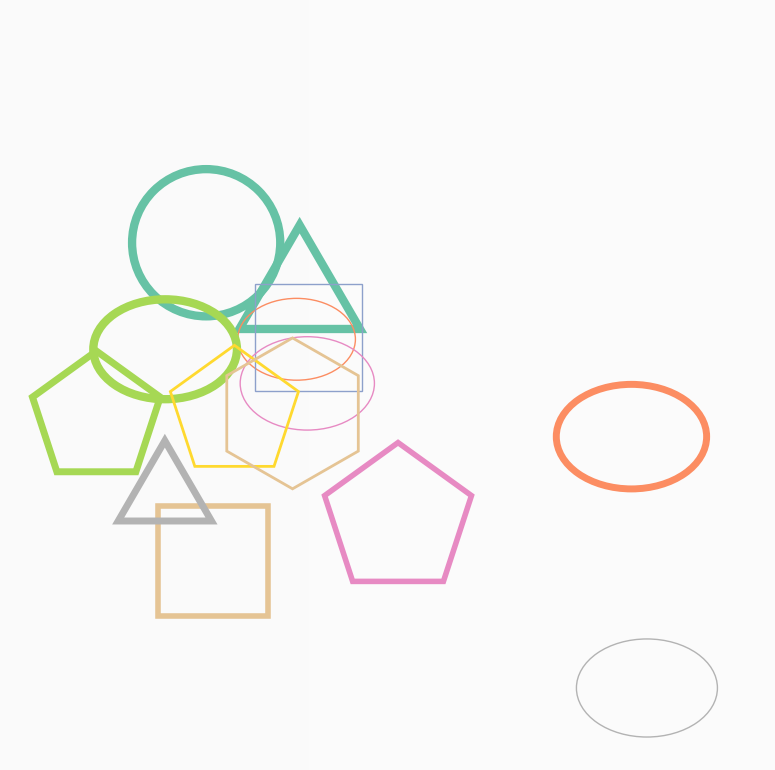[{"shape": "circle", "thickness": 3, "radius": 0.48, "center": [0.266, 0.685]}, {"shape": "triangle", "thickness": 3, "radius": 0.45, "center": [0.387, 0.618]}, {"shape": "oval", "thickness": 2.5, "radius": 0.48, "center": [0.815, 0.433]}, {"shape": "oval", "thickness": 0.5, "radius": 0.38, "center": [0.383, 0.559]}, {"shape": "square", "thickness": 0.5, "radius": 0.35, "center": [0.398, 0.562]}, {"shape": "oval", "thickness": 0.5, "radius": 0.43, "center": [0.397, 0.502]}, {"shape": "pentagon", "thickness": 2, "radius": 0.5, "center": [0.514, 0.326]}, {"shape": "pentagon", "thickness": 2.5, "radius": 0.43, "center": [0.124, 0.457]}, {"shape": "oval", "thickness": 3, "radius": 0.46, "center": [0.213, 0.546]}, {"shape": "pentagon", "thickness": 1, "radius": 0.43, "center": [0.302, 0.465]}, {"shape": "square", "thickness": 2, "radius": 0.36, "center": [0.275, 0.271]}, {"shape": "hexagon", "thickness": 1, "radius": 0.49, "center": [0.377, 0.463]}, {"shape": "triangle", "thickness": 2.5, "radius": 0.35, "center": [0.213, 0.358]}, {"shape": "oval", "thickness": 0.5, "radius": 0.45, "center": [0.835, 0.107]}]